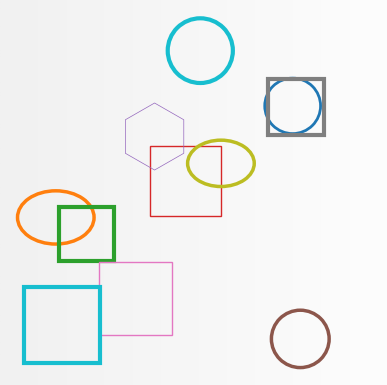[{"shape": "circle", "thickness": 2, "radius": 0.36, "center": [0.755, 0.725]}, {"shape": "oval", "thickness": 2.5, "radius": 0.49, "center": [0.144, 0.435]}, {"shape": "square", "thickness": 3, "radius": 0.35, "center": [0.223, 0.392]}, {"shape": "square", "thickness": 1, "radius": 0.46, "center": [0.479, 0.53]}, {"shape": "hexagon", "thickness": 0.5, "radius": 0.44, "center": [0.399, 0.645]}, {"shape": "circle", "thickness": 2.5, "radius": 0.37, "center": [0.775, 0.12]}, {"shape": "square", "thickness": 1, "radius": 0.48, "center": [0.349, 0.226]}, {"shape": "square", "thickness": 3, "radius": 0.36, "center": [0.765, 0.721]}, {"shape": "oval", "thickness": 2.5, "radius": 0.43, "center": [0.57, 0.576]}, {"shape": "circle", "thickness": 3, "radius": 0.42, "center": [0.517, 0.868]}, {"shape": "square", "thickness": 3, "radius": 0.49, "center": [0.16, 0.156]}]